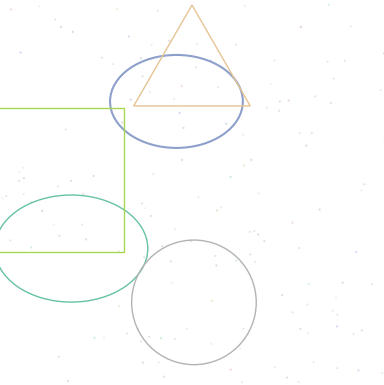[{"shape": "oval", "thickness": 1, "radius": 0.99, "center": [0.185, 0.354]}, {"shape": "oval", "thickness": 1.5, "radius": 0.86, "center": [0.458, 0.737]}, {"shape": "square", "thickness": 1, "radius": 0.93, "center": [0.137, 0.532]}, {"shape": "triangle", "thickness": 1, "radius": 0.87, "center": [0.499, 0.812]}, {"shape": "circle", "thickness": 1, "radius": 0.81, "center": [0.504, 0.215]}]